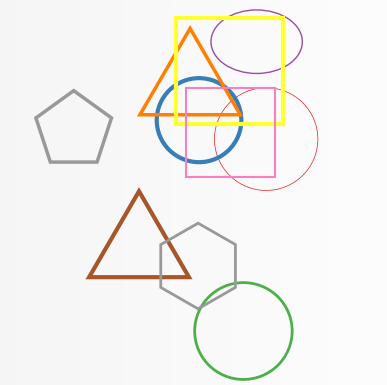[{"shape": "circle", "thickness": 0.5, "radius": 0.67, "center": [0.687, 0.639]}, {"shape": "circle", "thickness": 3, "radius": 0.55, "center": [0.514, 0.688]}, {"shape": "circle", "thickness": 2, "radius": 0.63, "center": [0.628, 0.14]}, {"shape": "oval", "thickness": 1, "radius": 0.59, "center": [0.662, 0.892]}, {"shape": "triangle", "thickness": 2.5, "radius": 0.75, "center": [0.491, 0.777]}, {"shape": "square", "thickness": 3, "radius": 0.69, "center": [0.592, 0.815]}, {"shape": "triangle", "thickness": 3, "radius": 0.74, "center": [0.359, 0.354]}, {"shape": "square", "thickness": 1.5, "radius": 0.57, "center": [0.595, 0.656]}, {"shape": "hexagon", "thickness": 2, "radius": 0.56, "center": [0.511, 0.309]}, {"shape": "pentagon", "thickness": 2.5, "radius": 0.51, "center": [0.19, 0.662]}]